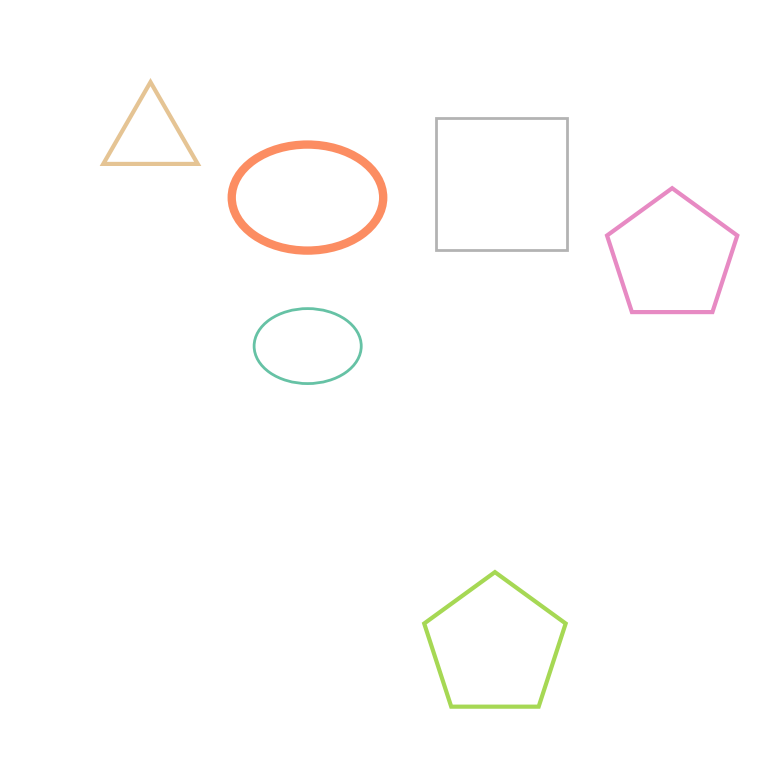[{"shape": "oval", "thickness": 1, "radius": 0.35, "center": [0.4, 0.551]}, {"shape": "oval", "thickness": 3, "radius": 0.49, "center": [0.399, 0.743]}, {"shape": "pentagon", "thickness": 1.5, "radius": 0.44, "center": [0.873, 0.667]}, {"shape": "pentagon", "thickness": 1.5, "radius": 0.48, "center": [0.643, 0.16]}, {"shape": "triangle", "thickness": 1.5, "radius": 0.35, "center": [0.195, 0.823]}, {"shape": "square", "thickness": 1, "radius": 0.43, "center": [0.651, 0.761]}]